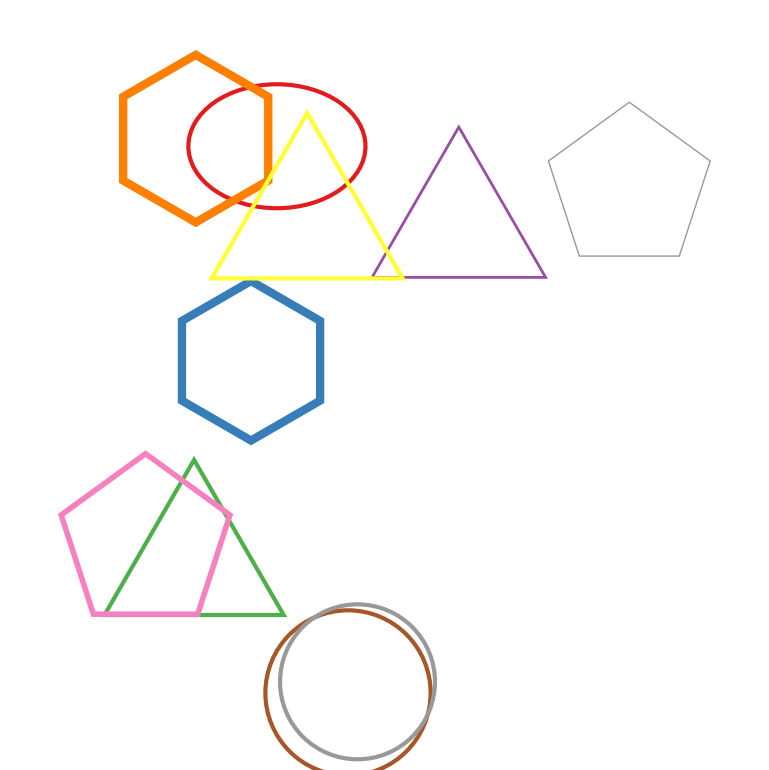[{"shape": "oval", "thickness": 1.5, "radius": 0.57, "center": [0.36, 0.81]}, {"shape": "hexagon", "thickness": 3, "radius": 0.52, "center": [0.326, 0.531]}, {"shape": "triangle", "thickness": 1.5, "radius": 0.67, "center": [0.252, 0.268]}, {"shape": "triangle", "thickness": 1, "radius": 0.65, "center": [0.596, 0.705]}, {"shape": "hexagon", "thickness": 3, "radius": 0.54, "center": [0.254, 0.82]}, {"shape": "triangle", "thickness": 1.5, "radius": 0.72, "center": [0.399, 0.71]}, {"shape": "circle", "thickness": 1.5, "radius": 0.54, "center": [0.452, 0.1]}, {"shape": "pentagon", "thickness": 2, "radius": 0.58, "center": [0.189, 0.296]}, {"shape": "circle", "thickness": 1.5, "radius": 0.5, "center": [0.464, 0.115]}, {"shape": "pentagon", "thickness": 0.5, "radius": 0.55, "center": [0.817, 0.757]}]